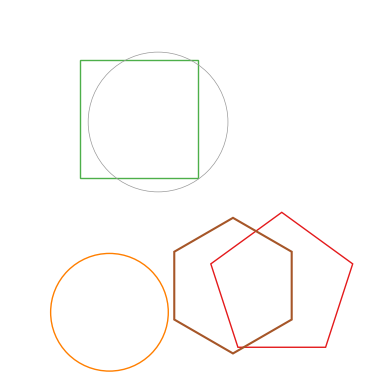[{"shape": "pentagon", "thickness": 1, "radius": 0.97, "center": [0.732, 0.255]}, {"shape": "square", "thickness": 1, "radius": 0.77, "center": [0.361, 0.691]}, {"shape": "circle", "thickness": 1, "radius": 0.76, "center": [0.284, 0.189]}, {"shape": "hexagon", "thickness": 1.5, "radius": 0.88, "center": [0.605, 0.258]}, {"shape": "circle", "thickness": 0.5, "radius": 0.91, "center": [0.411, 0.683]}]